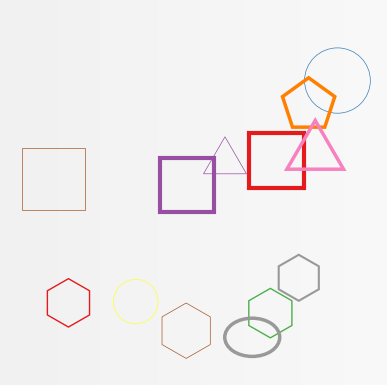[{"shape": "square", "thickness": 3, "radius": 0.35, "center": [0.713, 0.583]}, {"shape": "hexagon", "thickness": 1, "radius": 0.31, "center": [0.177, 0.213]}, {"shape": "circle", "thickness": 0.5, "radius": 0.42, "center": [0.871, 0.791]}, {"shape": "hexagon", "thickness": 1, "radius": 0.32, "center": [0.698, 0.187]}, {"shape": "triangle", "thickness": 0.5, "radius": 0.32, "center": [0.581, 0.581]}, {"shape": "square", "thickness": 3, "radius": 0.35, "center": [0.483, 0.52]}, {"shape": "pentagon", "thickness": 2.5, "radius": 0.35, "center": [0.797, 0.727]}, {"shape": "circle", "thickness": 0.5, "radius": 0.29, "center": [0.35, 0.217]}, {"shape": "hexagon", "thickness": 0.5, "radius": 0.36, "center": [0.48, 0.141]}, {"shape": "square", "thickness": 0.5, "radius": 0.41, "center": [0.139, 0.535]}, {"shape": "triangle", "thickness": 2.5, "radius": 0.42, "center": [0.813, 0.603]}, {"shape": "oval", "thickness": 2.5, "radius": 0.35, "center": [0.651, 0.124]}, {"shape": "hexagon", "thickness": 1.5, "radius": 0.3, "center": [0.771, 0.278]}]